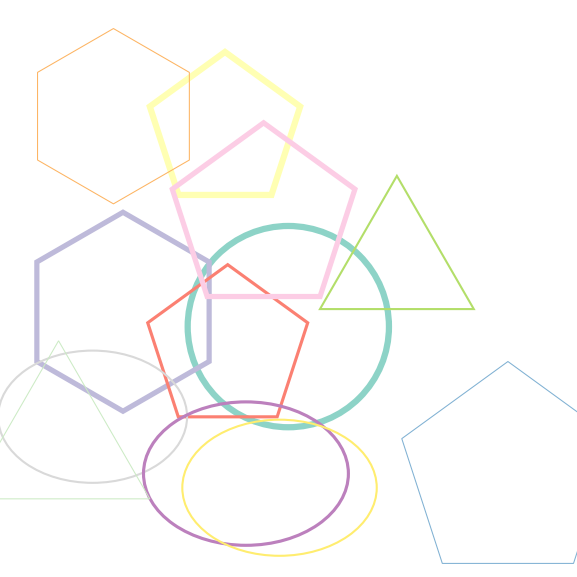[{"shape": "circle", "thickness": 3, "radius": 0.87, "center": [0.499, 0.434]}, {"shape": "pentagon", "thickness": 3, "radius": 0.68, "center": [0.39, 0.772]}, {"shape": "hexagon", "thickness": 2.5, "radius": 0.86, "center": [0.213, 0.459]}, {"shape": "pentagon", "thickness": 1.5, "radius": 0.73, "center": [0.394, 0.395]}, {"shape": "pentagon", "thickness": 0.5, "radius": 0.97, "center": [0.88, 0.18]}, {"shape": "hexagon", "thickness": 0.5, "radius": 0.76, "center": [0.196, 0.798]}, {"shape": "triangle", "thickness": 1, "radius": 0.77, "center": [0.687, 0.541]}, {"shape": "pentagon", "thickness": 2.5, "radius": 0.83, "center": [0.456, 0.62]}, {"shape": "oval", "thickness": 1, "radius": 0.82, "center": [0.16, 0.278]}, {"shape": "oval", "thickness": 1.5, "radius": 0.89, "center": [0.426, 0.179]}, {"shape": "triangle", "thickness": 0.5, "radius": 0.91, "center": [0.101, 0.227]}, {"shape": "oval", "thickness": 1, "radius": 0.84, "center": [0.484, 0.155]}]